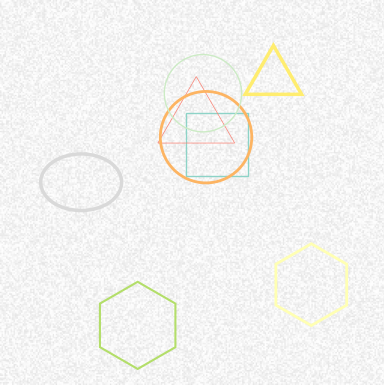[{"shape": "square", "thickness": 1, "radius": 0.4, "center": [0.563, 0.624]}, {"shape": "hexagon", "thickness": 2, "radius": 0.53, "center": [0.809, 0.261]}, {"shape": "triangle", "thickness": 0.5, "radius": 0.58, "center": [0.51, 0.686]}, {"shape": "circle", "thickness": 2, "radius": 0.59, "center": [0.535, 0.644]}, {"shape": "hexagon", "thickness": 1.5, "radius": 0.57, "center": [0.358, 0.155]}, {"shape": "oval", "thickness": 2.5, "radius": 0.53, "center": [0.211, 0.527]}, {"shape": "circle", "thickness": 1, "radius": 0.5, "center": [0.527, 0.758]}, {"shape": "triangle", "thickness": 2.5, "radius": 0.42, "center": [0.71, 0.797]}]